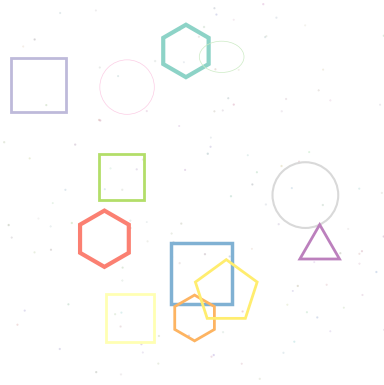[{"shape": "hexagon", "thickness": 3, "radius": 0.34, "center": [0.483, 0.868]}, {"shape": "square", "thickness": 2, "radius": 0.31, "center": [0.339, 0.175]}, {"shape": "square", "thickness": 2, "radius": 0.35, "center": [0.1, 0.779]}, {"shape": "hexagon", "thickness": 3, "radius": 0.37, "center": [0.271, 0.38]}, {"shape": "square", "thickness": 2.5, "radius": 0.4, "center": [0.524, 0.291]}, {"shape": "hexagon", "thickness": 2, "radius": 0.3, "center": [0.505, 0.174]}, {"shape": "square", "thickness": 2, "radius": 0.29, "center": [0.316, 0.54]}, {"shape": "circle", "thickness": 0.5, "radius": 0.35, "center": [0.33, 0.774]}, {"shape": "circle", "thickness": 1.5, "radius": 0.43, "center": [0.793, 0.493]}, {"shape": "triangle", "thickness": 2, "radius": 0.3, "center": [0.83, 0.357]}, {"shape": "oval", "thickness": 0.5, "radius": 0.29, "center": [0.576, 0.852]}, {"shape": "pentagon", "thickness": 2, "radius": 0.42, "center": [0.588, 0.241]}]